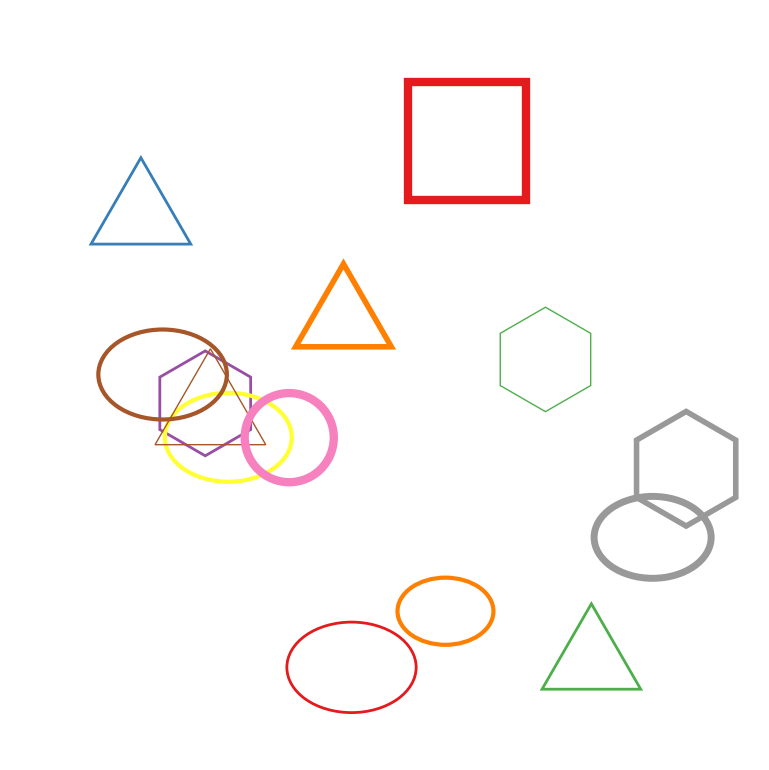[{"shape": "oval", "thickness": 1, "radius": 0.42, "center": [0.457, 0.133]}, {"shape": "square", "thickness": 3, "radius": 0.38, "center": [0.606, 0.817]}, {"shape": "triangle", "thickness": 1, "radius": 0.37, "center": [0.183, 0.72]}, {"shape": "hexagon", "thickness": 0.5, "radius": 0.34, "center": [0.708, 0.533]}, {"shape": "triangle", "thickness": 1, "radius": 0.37, "center": [0.768, 0.142]}, {"shape": "hexagon", "thickness": 1, "radius": 0.34, "center": [0.267, 0.476]}, {"shape": "triangle", "thickness": 2, "radius": 0.36, "center": [0.446, 0.585]}, {"shape": "oval", "thickness": 1.5, "radius": 0.31, "center": [0.579, 0.206]}, {"shape": "oval", "thickness": 1.5, "radius": 0.41, "center": [0.296, 0.432]}, {"shape": "triangle", "thickness": 0.5, "radius": 0.42, "center": [0.273, 0.464]}, {"shape": "oval", "thickness": 1.5, "radius": 0.42, "center": [0.211, 0.514]}, {"shape": "circle", "thickness": 3, "radius": 0.29, "center": [0.376, 0.432]}, {"shape": "hexagon", "thickness": 2, "radius": 0.37, "center": [0.891, 0.391]}, {"shape": "oval", "thickness": 2.5, "radius": 0.38, "center": [0.848, 0.302]}]